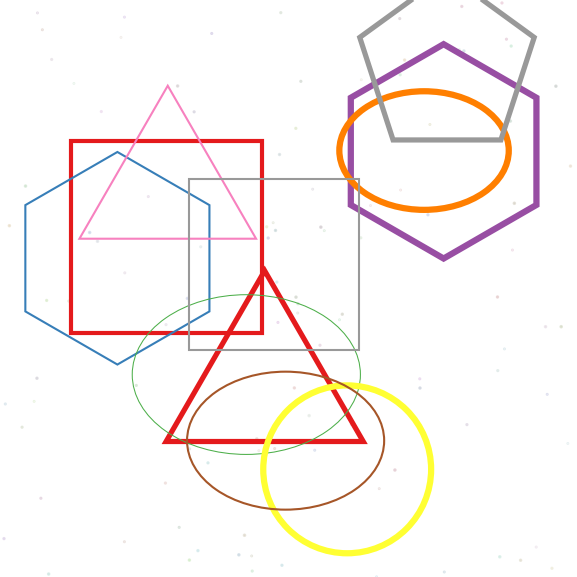[{"shape": "triangle", "thickness": 2.5, "radius": 0.99, "center": [0.458, 0.333]}, {"shape": "square", "thickness": 2, "radius": 0.83, "center": [0.288, 0.589]}, {"shape": "hexagon", "thickness": 1, "radius": 0.92, "center": [0.203, 0.552]}, {"shape": "oval", "thickness": 0.5, "radius": 0.99, "center": [0.427, 0.351]}, {"shape": "hexagon", "thickness": 3, "radius": 0.93, "center": [0.768, 0.737]}, {"shape": "oval", "thickness": 3, "radius": 0.73, "center": [0.734, 0.738]}, {"shape": "circle", "thickness": 3, "radius": 0.73, "center": [0.601, 0.186]}, {"shape": "oval", "thickness": 1, "radius": 0.85, "center": [0.495, 0.236]}, {"shape": "triangle", "thickness": 1, "radius": 0.88, "center": [0.29, 0.674]}, {"shape": "square", "thickness": 1, "radius": 0.74, "center": [0.474, 0.541]}, {"shape": "pentagon", "thickness": 2.5, "radius": 0.79, "center": [0.774, 0.885]}]